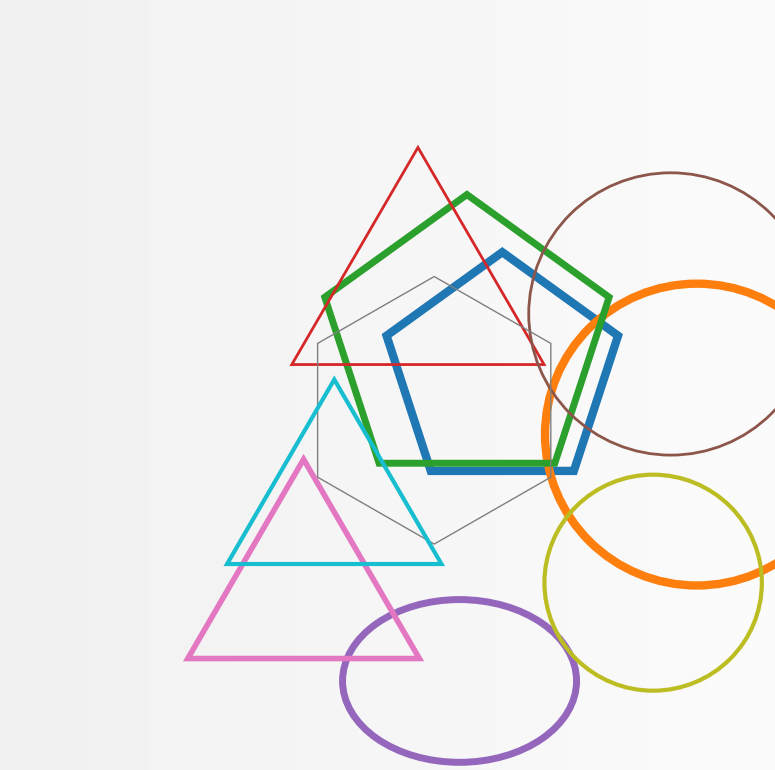[{"shape": "pentagon", "thickness": 3, "radius": 0.79, "center": [0.648, 0.515]}, {"shape": "circle", "thickness": 3, "radius": 0.98, "center": [0.899, 0.436]}, {"shape": "pentagon", "thickness": 2.5, "radius": 0.96, "center": [0.603, 0.554]}, {"shape": "triangle", "thickness": 1, "radius": 0.94, "center": [0.539, 0.621]}, {"shape": "oval", "thickness": 2.5, "radius": 0.75, "center": [0.593, 0.116]}, {"shape": "circle", "thickness": 1, "radius": 0.92, "center": [0.866, 0.592]}, {"shape": "triangle", "thickness": 2, "radius": 0.86, "center": [0.392, 0.231]}, {"shape": "hexagon", "thickness": 0.5, "radius": 0.87, "center": [0.56, 0.467]}, {"shape": "circle", "thickness": 1.5, "radius": 0.7, "center": [0.843, 0.243]}, {"shape": "triangle", "thickness": 1.5, "radius": 0.8, "center": [0.431, 0.347]}]